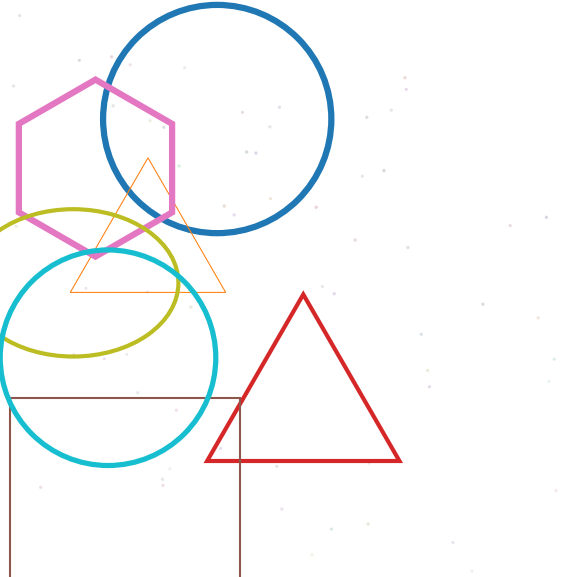[{"shape": "circle", "thickness": 3, "radius": 0.99, "center": [0.376, 0.793]}, {"shape": "triangle", "thickness": 0.5, "radius": 0.78, "center": [0.256, 0.57]}, {"shape": "triangle", "thickness": 2, "radius": 0.96, "center": [0.525, 0.297]}, {"shape": "square", "thickness": 1, "radius": 0.99, "center": [0.216, 0.111]}, {"shape": "hexagon", "thickness": 3, "radius": 0.77, "center": [0.165, 0.708]}, {"shape": "oval", "thickness": 2, "radius": 0.91, "center": [0.127, 0.509]}, {"shape": "circle", "thickness": 2.5, "radius": 0.93, "center": [0.187, 0.38]}]